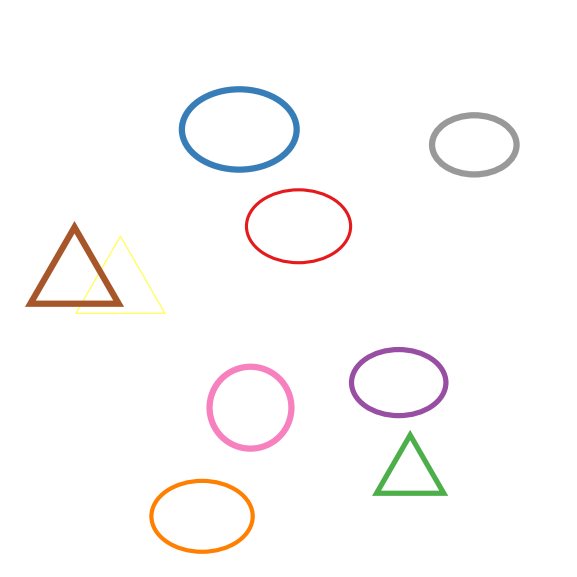[{"shape": "oval", "thickness": 1.5, "radius": 0.45, "center": [0.517, 0.607]}, {"shape": "oval", "thickness": 3, "radius": 0.5, "center": [0.414, 0.775]}, {"shape": "triangle", "thickness": 2.5, "radius": 0.34, "center": [0.71, 0.179]}, {"shape": "oval", "thickness": 2.5, "radius": 0.41, "center": [0.69, 0.337]}, {"shape": "oval", "thickness": 2, "radius": 0.44, "center": [0.35, 0.105]}, {"shape": "triangle", "thickness": 0.5, "radius": 0.44, "center": [0.209, 0.501]}, {"shape": "triangle", "thickness": 3, "radius": 0.44, "center": [0.129, 0.517]}, {"shape": "circle", "thickness": 3, "radius": 0.35, "center": [0.434, 0.293]}, {"shape": "oval", "thickness": 3, "radius": 0.37, "center": [0.821, 0.748]}]